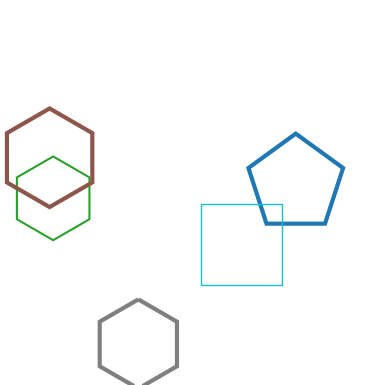[{"shape": "pentagon", "thickness": 3, "radius": 0.65, "center": [0.768, 0.524]}, {"shape": "hexagon", "thickness": 1.5, "radius": 0.54, "center": [0.138, 0.485]}, {"shape": "hexagon", "thickness": 3, "radius": 0.64, "center": [0.129, 0.59]}, {"shape": "hexagon", "thickness": 3, "radius": 0.58, "center": [0.359, 0.107]}, {"shape": "square", "thickness": 1, "radius": 0.53, "center": [0.628, 0.366]}]